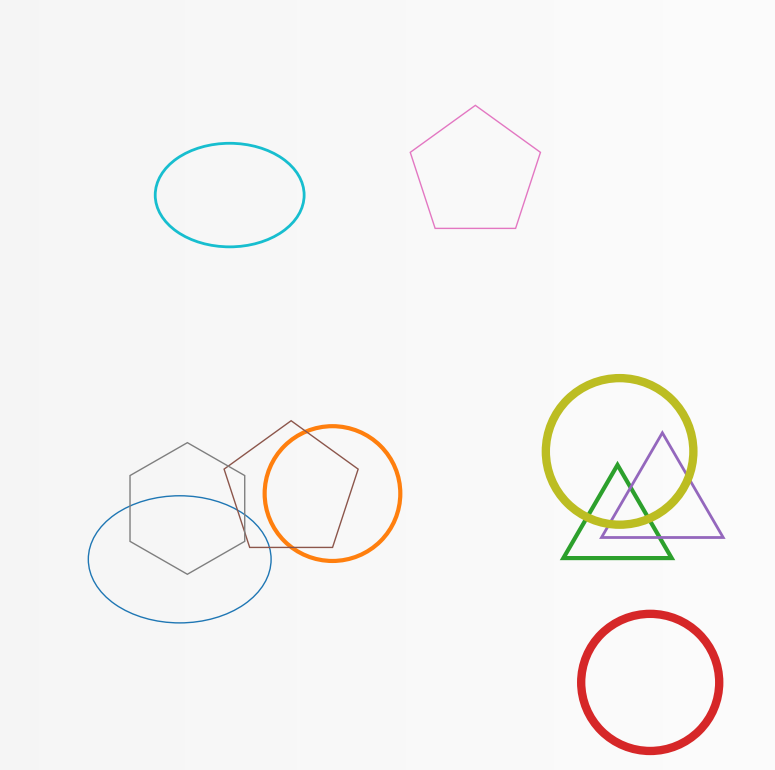[{"shape": "oval", "thickness": 0.5, "radius": 0.59, "center": [0.232, 0.274]}, {"shape": "circle", "thickness": 1.5, "radius": 0.44, "center": [0.429, 0.359]}, {"shape": "triangle", "thickness": 1.5, "radius": 0.4, "center": [0.797, 0.316]}, {"shape": "circle", "thickness": 3, "radius": 0.45, "center": [0.839, 0.114]}, {"shape": "triangle", "thickness": 1, "radius": 0.45, "center": [0.855, 0.347]}, {"shape": "pentagon", "thickness": 0.5, "radius": 0.45, "center": [0.376, 0.363]}, {"shape": "pentagon", "thickness": 0.5, "radius": 0.44, "center": [0.613, 0.775]}, {"shape": "hexagon", "thickness": 0.5, "radius": 0.43, "center": [0.242, 0.34]}, {"shape": "circle", "thickness": 3, "radius": 0.48, "center": [0.799, 0.414]}, {"shape": "oval", "thickness": 1, "radius": 0.48, "center": [0.296, 0.747]}]